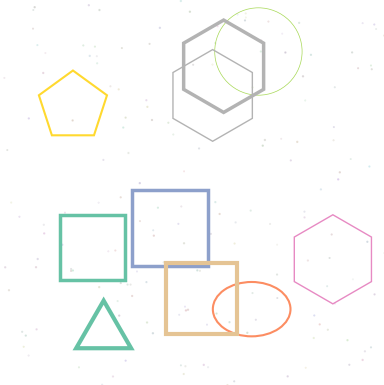[{"shape": "triangle", "thickness": 3, "radius": 0.41, "center": [0.269, 0.137]}, {"shape": "square", "thickness": 2.5, "radius": 0.42, "center": [0.241, 0.356]}, {"shape": "oval", "thickness": 1.5, "radius": 0.5, "center": [0.654, 0.197]}, {"shape": "square", "thickness": 2.5, "radius": 0.49, "center": [0.442, 0.408]}, {"shape": "hexagon", "thickness": 1, "radius": 0.58, "center": [0.865, 0.326]}, {"shape": "circle", "thickness": 0.5, "radius": 0.57, "center": [0.671, 0.866]}, {"shape": "pentagon", "thickness": 1.5, "radius": 0.47, "center": [0.189, 0.724]}, {"shape": "square", "thickness": 3, "radius": 0.46, "center": [0.523, 0.225]}, {"shape": "hexagon", "thickness": 2.5, "radius": 0.6, "center": [0.581, 0.828]}, {"shape": "hexagon", "thickness": 1, "radius": 0.6, "center": [0.552, 0.752]}]